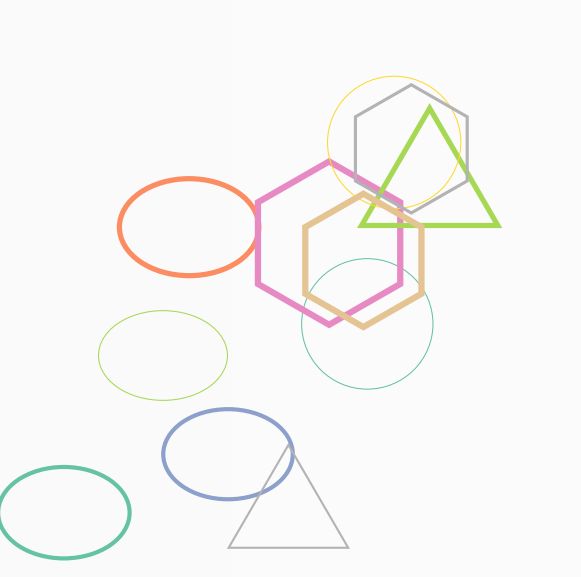[{"shape": "circle", "thickness": 0.5, "radius": 0.56, "center": [0.632, 0.438]}, {"shape": "oval", "thickness": 2, "radius": 0.57, "center": [0.11, 0.111]}, {"shape": "oval", "thickness": 2.5, "radius": 0.6, "center": [0.325, 0.606]}, {"shape": "oval", "thickness": 2, "radius": 0.56, "center": [0.392, 0.213]}, {"shape": "hexagon", "thickness": 3, "radius": 0.71, "center": [0.566, 0.578]}, {"shape": "oval", "thickness": 0.5, "radius": 0.55, "center": [0.28, 0.384]}, {"shape": "triangle", "thickness": 2.5, "radius": 0.68, "center": [0.739, 0.676]}, {"shape": "circle", "thickness": 0.5, "radius": 0.57, "center": [0.678, 0.752]}, {"shape": "hexagon", "thickness": 3, "radius": 0.58, "center": [0.625, 0.548]}, {"shape": "triangle", "thickness": 1, "radius": 0.59, "center": [0.496, 0.11]}, {"shape": "hexagon", "thickness": 1.5, "radius": 0.56, "center": [0.708, 0.741]}]